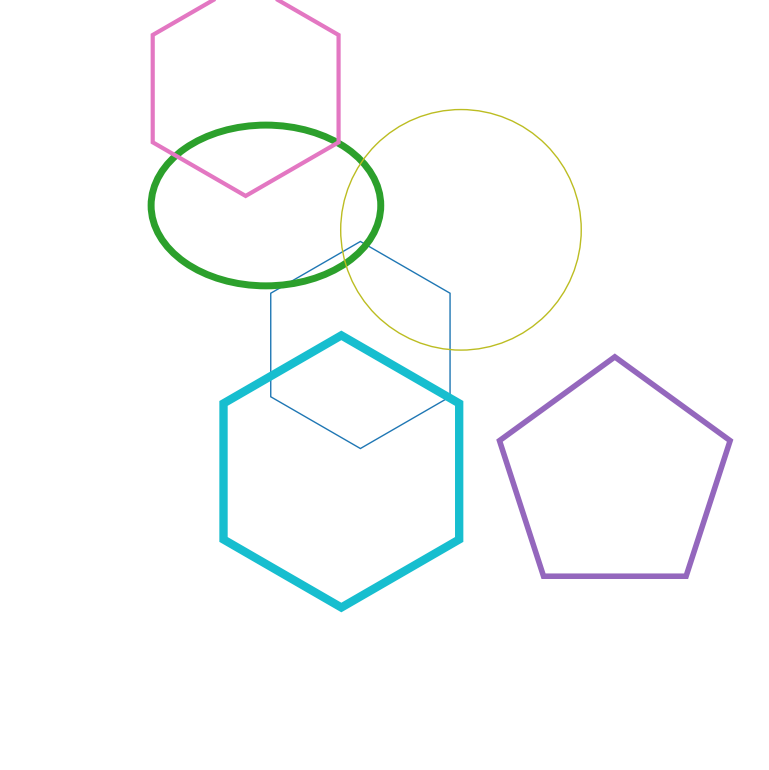[{"shape": "hexagon", "thickness": 0.5, "radius": 0.67, "center": [0.468, 0.552]}, {"shape": "oval", "thickness": 2.5, "radius": 0.75, "center": [0.345, 0.733]}, {"shape": "pentagon", "thickness": 2, "radius": 0.79, "center": [0.798, 0.379]}, {"shape": "hexagon", "thickness": 1.5, "radius": 0.7, "center": [0.319, 0.885]}, {"shape": "circle", "thickness": 0.5, "radius": 0.78, "center": [0.599, 0.702]}, {"shape": "hexagon", "thickness": 3, "radius": 0.88, "center": [0.443, 0.388]}]